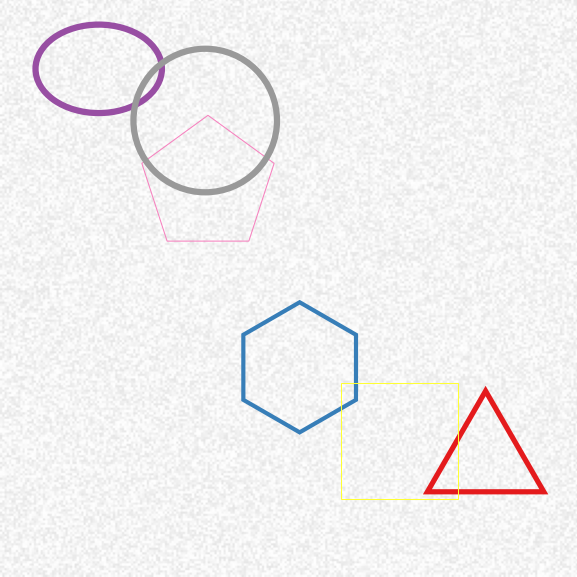[{"shape": "triangle", "thickness": 2.5, "radius": 0.58, "center": [0.841, 0.206]}, {"shape": "hexagon", "thickness": 2, "radius": 0.56, "center": [0.519, 0.363]}, {"shape": "oval", "thickness": 3, "radius": 0.55, "center": [0.171, 0.88]}, {"shape": "square", "thickness": 0.5, "radius": 0.5, "center": [0.692, 0.236]}, {"shape": "pentagon", "thickness": 0.5, "radius": 0.6, "center": [0.36, 0.679]}, {"shape": "circle", "thickness": 3, "radius": 0.62, "center": [0.355, 0.79]}]